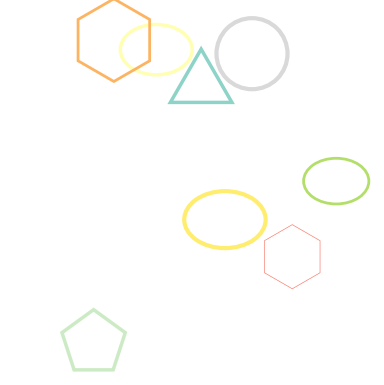[{"shape": "triangle", "thickness": 2.5, "radius": 0.46, "center": [0.522, 0.78]}, {"shape": "oval", "thickness": 2.5, "radius": 0.47, "center": [0.406, 0.871]}, {"shape": "hexagon", "thickness": 0.5, "radius": 0.42, "center": [0.759, 0.333]}, {"shape": "hexagon", "thickness": 2, "radius": 0.54, "center": [0.296, 0.896]}, {"shape": "oval", "thickness": 2, "radius": 0.42, "center": [0.873, 0.53]}, {"shape": "circle", "thickness": 3, "radius": 0.46, "center": [0.655, 0.861]}, {"shape": "pentagon", "thickness": 2.5, "radius": 0.43, "center": [0.243, 0.109]}, {"shape": "oval", "thickness": 3, "radius": 0.53, "center": [0.584, 0.43]}]